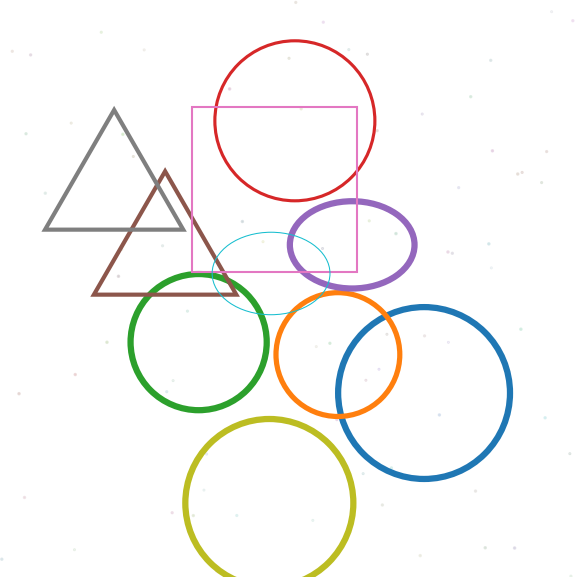[{"shape": "circle", "thickness": 3, "radius": 0.74, "center": [0.734, 0.319]}, {"shape": "circle", "thickness": 2.5, "radius": 0.54, "center": [0.585, 0.385]}, {"shape": "circle", "thickness": 3, "radius": 0.59, "center": [0.344, 0.407]}, {"shape": "circle", "thickness": 1.5, "radius": 0.69, "center": [0.511, 0.79]}, {"shape": "oval", "thickness": 3, "radius": 0.54, "center": [0.61, 0.575]}, {"shape": "triangle", "thickness": 2, "radius": 0.71, "center": [0.286, 0.56]}, {"shape": "square", "thickness": 1, "radius": 0.71, "center": [0.475, 0.671]}, {"shape": "triangle", "thickness": 2, "radius": 0.69, "center": [0.198, 0.671]}, {"shape": "circle", "thickness": 3, "radius": 0.73, "center": [0.466, 0.128]}, {"shape": "oval", "thickness": 0.5, "radius": 0.51, "center": [0.469, 0.526]}]